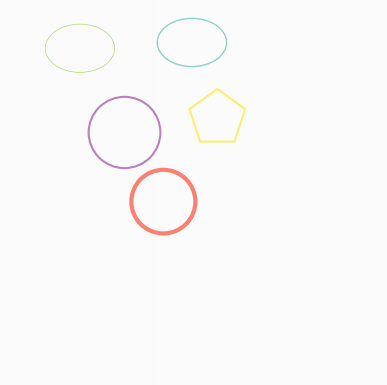[{"shape": "oval", "thickness": 1, "radius": 0.45, "center": [0.495, 0.89]}, {"shape": "circle", "thickness": 3, "radius": 0.41, "center": [0.422, 0.476]}, {"shape": "oval", "thickness": 0.5, "radius": 0.45, "center": [0.206, 0.875]}, {"shape": "circle", "thickness": 1.5, "radius": 0.46, "center": [0.321, 0.656]}, {"shape": "pentagon", "thickness": 1.5, "radius": 0.38, "center": [0.561, 0.693]}]